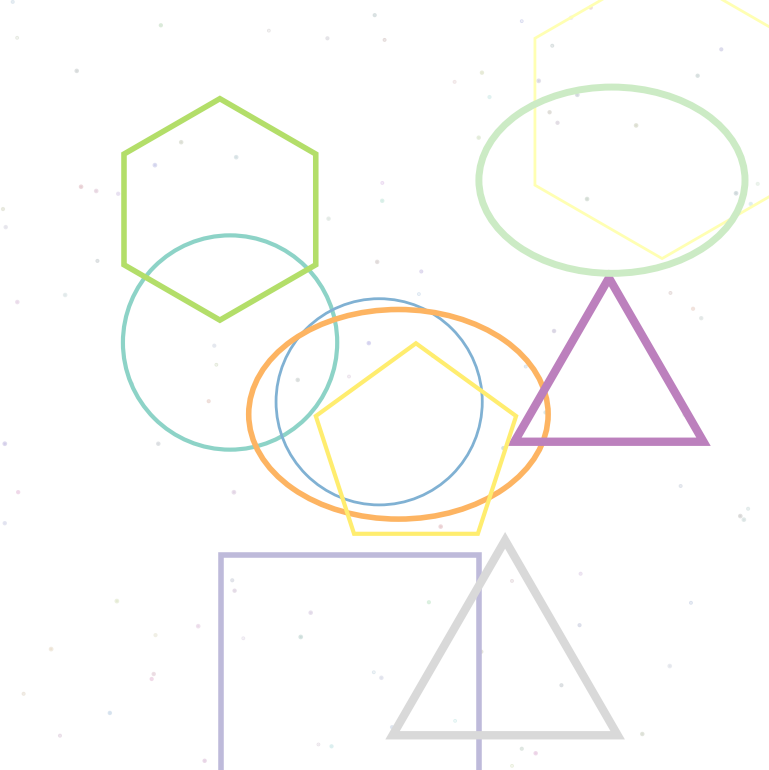[{"shape": "circle", "thickness": 1.5, "radius": 0.7, "center": [0.299, 0.555]}, {"shape": "hexagon", "thickness": 1, "radius": 0.95, "center": [0.86, 0.855]}, {"shape": "square", "thickness": 2, "radius": 0.84, "center": [0.454, 0.111]}, {"shape": "circle", "thickness": 1, "radius": 0.67, "center": [0.492, 0.478]}, {"shape": "oval", "thickness": 2, "radius": 0.97, "center": [0.517, 0.462]}, {"shape": "hexagon", "thickness": 2, "radius": 0.72, "center": [0.286, 0.728]}, {"shape": "triangle", "thickness": 3, "radius": 0.84, "center": [0.656, 0.13]}, {"shape": "triangle", "thickness": 3, "radius": 0.71, "center": [0.791, 0.497]}, {"shape": "oval", "thickness": 2.5, "radius": 0.86, "center": [0.795, 0.766]}, {"shape": "pentagon", "thickness": 1.5, "radius": 0.68, "center": [0.54, 0.417]}]